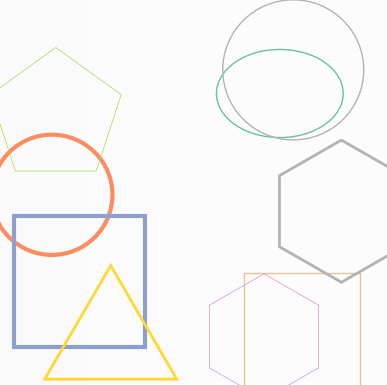[{"shape": "oval", "thickness": 1, "radius": 0.82, "center": [0.722, 0.757]}, {"shape": "circle", "thickness": 3, "radius": 0.78, "center": [0.134, 0.494]}, {"shape": "square", "thickness": 3, "radius": 0.85, "center": [0.205, 0.268]}, {"shape": "hexagon", "thickness": 0.5, "radius": 0.81, "center": [0.681, 0.126]}, {"shape": "pentagon", "thickness": 0.5, "radius": 0.89, "center": [0.144, 0.699]}, {"shape": "triangle", "thickness": 2, "radius": 0.98, "center": [0.286, 0.114]}, {"shape": "square", "thickness": 1, "radius": 0.75, "center": [0.779, 0.14]}, {"shape": "hexagon", "thickness": 2, "radius": 0.92, "center": [0.881, 0.451]}, {"shape": "circle", "thickness": 1, "radius": 0.91, "center": [0.757, 0.819]}]